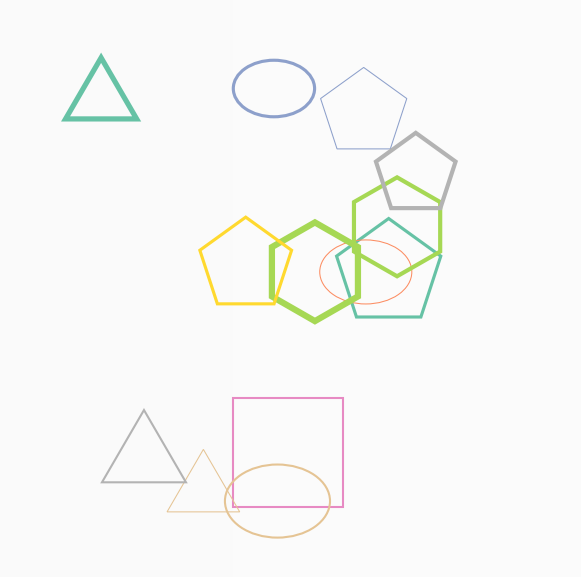[{"shape": "triangle", "thickness": 2.5, "radius": 0.35, "center": [0.174, 0.829]}, {"shape": "pentagon", "thickness": 1.5, "radius": 0.47, "center": [0.669, 0.526]}, {"shape": "oval", "thickness": 0.5, "radius": 0.4, "center": [0.629, 0.528]}, {"shape": "oval", "thickness": 1.5, "radius": 0.35, "center": [0.471, 0.846]}, {"shape": "pentagon", "thickness": 0.5, "radius": 0.39, "center": [0.626, 0.804]}, {"shape": "square", "thickness": 1, "radius": 0.47, "center": [0.495, 0.215]}, {"shape": "hexagon", "thickness": 3, "radius": 0.43, "center": [0.542, 0.529]}, {"shape": "hexagon", "thickness": 2, "radius": 0.43, "center": [0.683, 0.606]}, {"shape": "pentagon", "thickness": 1.5, "radius": 0.41, "center": [0.423, 0.54]}, {"shape": "oval", "thickness": 1, "radius": 0.45, "center": [0.477, 0.131]}, {"shape": "triangle", "thickness": 0.5, "radius": 0.36, "center": [0.35, 0.149]}, {"shape": "triangle", "thickness": 1, "radius": 0.42, "center": [0.248, 0.206]}, {"shape": "pentagon", "thickness": 2, "radius": 0.36, "center": [0.715, 0.697]}]